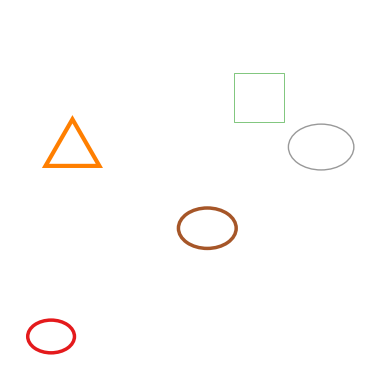[{"shape": "oval", "thickness": 2.5, "radius": 0.3, "center": [0.133, 0.126]}, {"shape": "square", "thickness": 0.5, "radius": 0.32, "center": [0.672, 0.746]}, {"shape": "triangle", "thickness": 3, "radius": 0.4, "center": [0.188, 0.609]}, {"shape": "oval", "thickness": 2.5, "radius": 0.37, "center": [0.538, 0.407]}, {"shape": "oval", "thickness": 1, "radius": 0.43, "center": [0.834, 0.618]}]